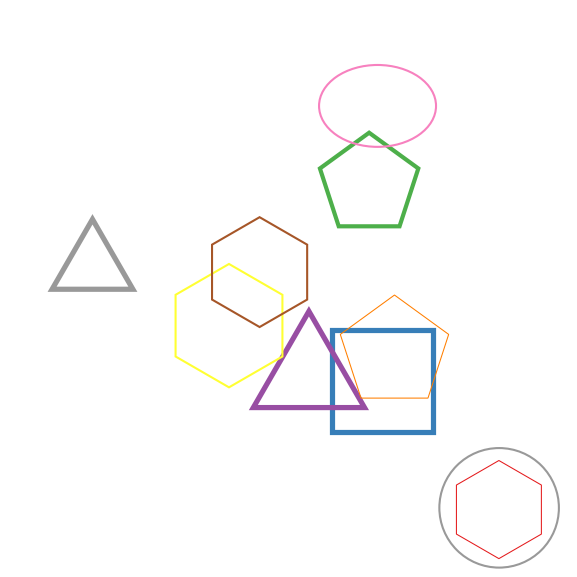[{"shape": "hexagon", "thickness": 0.5, "radius": 0.42, "center": [0.864, 0.117]}, {"shape": "square", "thickness": 2.5, "radius": 0.44, "center": [0.662, 0.339]}, {"shape": "pentagon", "thickness": 2, "radius": 0.45, "center": [0.639, 0.68]}, {"shape": "triangle", "thickness": 2.5, "radius": 0.56, "center": [0.535, 0.349]}, {"shape": "pentagon", "thickness": 0.5, "radius": 0.49, "center": [0.683, 0.39]}, {"shape": "hexagon", "thickness": 1, "radius": 0.53, "center": [0.397, 0.435]}, {"shape": "hexagon", "thickness": 1, "radius": 0.48, "center": [0.45, 0.528]}, {"shape": "oval", "thickness": 1, "radius": 0.51, "center": [0.654, 0.816]}, {"shape": "triangle", "thickness": 2.5, "radius": 0.4, "center": [0.16, 0.539]}, {"shape": "circle", "thickness": 1, "radius": 0.52, "center": [0.864, 0.12]}]